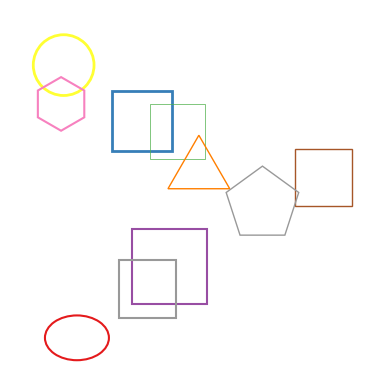[{"shape": "oval", "thickness": 1.5, "radius": 0.42, "center": [0.2, 0.123]}, {"shape": "square", "thickness": 2, "radius": 0.39, "center": [0.369, 0.686]}, {"shape": "square", "thickness": 0.5, "radius": 0.36, "center": [0.461, 0.658]}, {"shape": "square", "thickness": 1.5, "radius": 0.49, "center": [0.441, 0.308]}, {"shape": "triangle", "thickness": 1, "radius": 0.46, "center": [0.517, 0.556]}, {"shape": "circle", "thickness": 2, "radius": 0.39, "center": [0.165, 0.831]}, {"shape": "square", "thickness": 1, "radius": 0.37, "center": [0.84, 0.538]}, {"shape": "hexagon", "thickness": 1.5, "radius": 0.35, "center": [0.159, 0.73]}, {"shape": "square", "thickness": 1.5, "radius": 0.37, "center": [0.383, 0.249]}, {"shape": "pentagon", "thickness": 1, "radius": 0.5, "center": [0.682, 0.469]}]